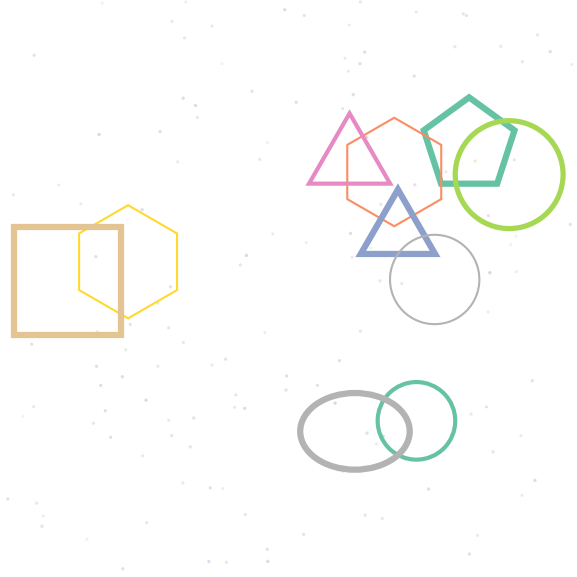[{"shape": "circle", "thickness": 2, "radius": 0.34, "center": [0.721, 0.27]}, {"shape": "pentagon", "thickness": 3, "radius": 0.41, "center": [0.812, 0.748]}, {"shape": "hexagon", "thickness": 1, "radius": 0.47, "center": [0.683, 0.701]}, {"shape": "triangle", "thickness": 3, "radius": 0.37, "center": [0.689, 0.597]}, {"shape": "triangle", "thickness": 2, "radius": 0.41, "center": [0.605, 0.722]}, {"shape": "circle", "thickness": 2.5, "radius": 0.47, "center": [0.882, 0.697]}, {"shape": "hexagon", "thickness": 1, "radius": 0.49, "center": [0.222, 0.546]}, {"shape": "square", "thickness": 3, "radius": 0.47, "center": [0.117, 0.512]}, {"shape": "circle", "thickness": 1, "radius": 0.39, "center": [0.753, 0.515]}, {"shape": "oval", "thickness": 3, "radius": 0.47, "center": [0.615, 0.252]}]